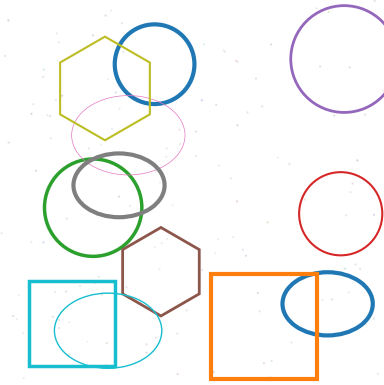[{"shape": "oval", "thickness": 3, "radius": 0.59, "center": [0.851, 0.211]}, {"shape": "circle", "thickness": 3, "radius": 0.52, "center": [0.402, 0.833]}, {"shape": "square", "thickness": 3, "radius": 0.68, "center": [0.686, 0.151]}, {"shape": "circle", "thickness": 2.5, "radius": 0.63, "center": [0.242, 0.461]}, {"shape": "circle", "thickness": 1.5, "radius": 0.54, "center": [0.885, 0.445]}, {"shape": "circle", "thickness": 2, "radius": 0.69, "center": [0.894, 0.847]}, {"shape": "hexagon", "thickness": 2, "radius": 0.57, "center": [0.418, 0.294]}, {"shape": "oval", "thickness": 0.5, "radius": 0.74, "center": [0.333, 0.649]}, {"shape": "oval", "thickness": 3, "radius": 0.59, "center": [0.309, 0.519]}, {"shape": "hexagon", "thickness": 1.5, "radius": 0.67, "center": [0.273, 0.77]}, {"shape": "oval", "thickness": 1, "radius": 0.7, "center": [0.281, 0.141]}, {"shape": "square", "thickness": 2.5, "radius": 0.56, "center": [0.188, 0.16]}]